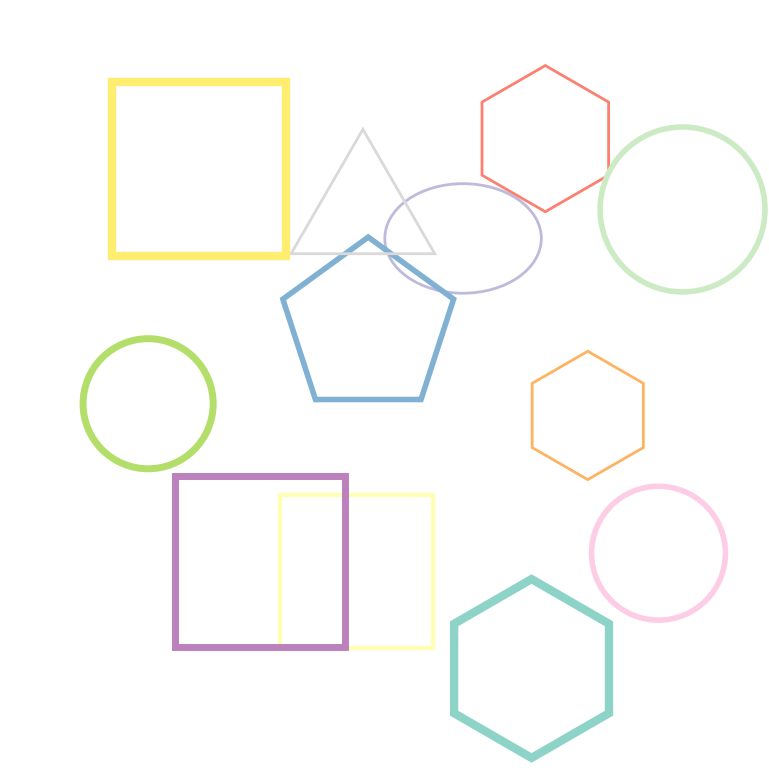[{"shape": "hexagon", "thickness": 3, "radius": 0.58, "center": [0.69, 0.132]}, {"shape": "square", "thickness": 1.5, "radius": 0.5, "center": [0.463, 0.257]}, {"shape": "oval", "thickness": 1, "radius": 0.51, "center": [0.601, 0.69]}, {"shape": "hexagon", "thickness": 1, "radius": 0.47, "center": [0.708, 0.82]}, {"shape": "pentagon", "thickness": 2, "radius": 0.58, "center": [0.478, 0.575]}, {"shape": "hexagon", "thickness": 1, "radius": 0.42, "center": [0.763, 0.46]}, {"shape": "circle", "thickness": 2.5, "radius": 0.42, "center": [0.192, 0.476]}, {"shape": "circle", "thickness": 2, "radius": 0.43, "center": [0.855, 0.282]}, {"shape": "triangle", "thickness": 1, "radius": 0.54, "center": [0.471, 0.724]}, {"shape": "square", "thickness": 2.5, "radius": 0.55, "center": [0.338, 0.271]}, {"shape": "circle", "thickness": 2, "radius": 0.54, "center": [0.886, 0.728]}, {"shape": "square", "thickness": 3, "radius": 0.57, "center": [0.259, 0.78]}]